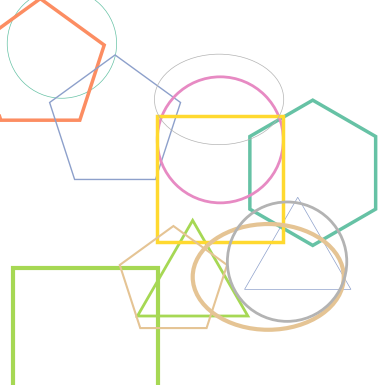[{"shape": "circle", "thickness": 0.5, "radius": 0.71, "center": [0.161, 0.887]}, {"shape": "hexagon", "thickness": 2.5, "radius": 0.94, "center": [0.812, 0.551]}, {"shape": "pentagon", "thickness": 2.5, "radius": 0.87, "center": [0.105, 0.829]}, {"shape": "pentagon", "thickness": 1, "radius": 0.89, "center": [0.299, 0.678]}, {"shape": "triangle", "thickness": 0.5, "radius": 0.8, "center": [0.773, 0.328]}, {"shape": "circle", "thickness": 2, "radius": 0.82, "center": [0.572, 0.637]}, {"shape": "triangle", "thickness": 2, "radius": 0.83, "center": [0.5, 0.262]}, {"shape": "square", "thickness": 3, "radius": 0.94, "center": [0.222, 0.114]}, {"shape": "square", "thickness": 2.5, "radius": 0.81, "center": [0.572, 0.535]}, {"shape": "pentagon", "thickness": 1.5, "radius": 0.73, "center": [0.45, 0.266]}, {"shape": "oval", "thickness": 3, "radius": 0.98, "center": [0.697, 0.281]}, {"shape": "circle", "thickness": 2, "radius": 0.78, "center": [0.746, 0.32]}, {"shape": "oval", "thickness": 0.5, "radius": 0.84, "center": [0.569, 0.742]}]